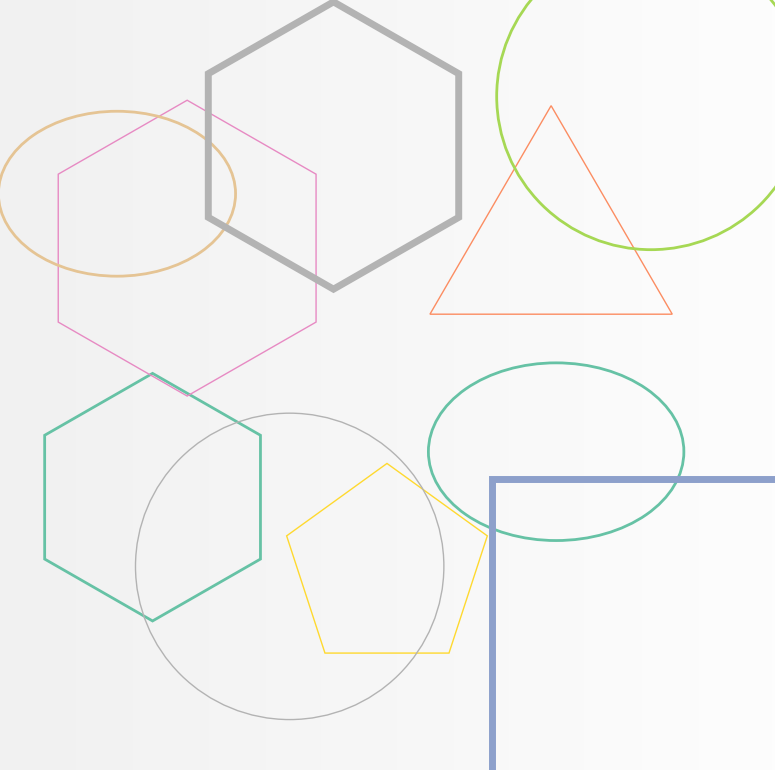[{"shape": "hexagon", "thickness": 1, "radius": 0.8, "center": [0.197, 0.354]}, {"shape": "oval", "thickness": 1, "radius": 0.82, "center": [0.718, 0.413]}, {"shape": "triangle", "thickness": 0.5, "radius": 0.9, "center": [0.711, 0.682]}, {"shape": "square", "thickness": 2.5, "radius": 0.96, "center": [0.827, 0.186]}, {"shape": "hexagon", "thickness": 0.5, "radius": 0.96, "center": [0.241, 0.678]}, {"shape": "circle", "thickness": 1, "radius": 1.0, "center": [0.84, 0.875]}, {"shape": "pentagon", "thickness": 0.5, "radius": 0.68, "center": [0.499, 0.262]}, {"shape": "oval", "thickness": 1, "radius": 0.76, "center": [0.151, 0.748]}, {"shape": "hexagon", "thickness": 2.5, "radius": 0.93, "center": [0.43, 0.811]}, {"shape": "circle", "thickness": 0.5, "radius": 0.99, "center": [0.374, 0.264]}]